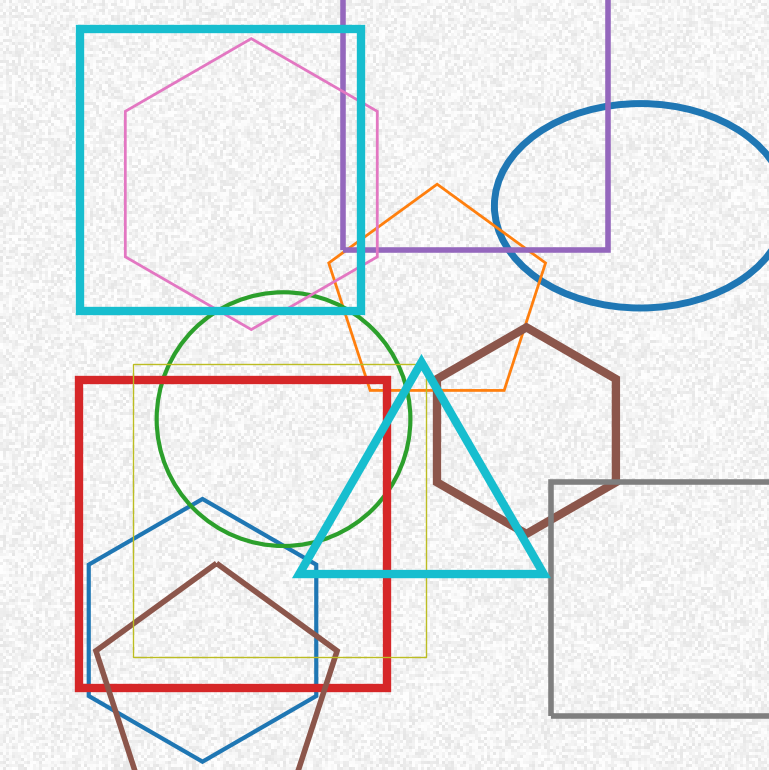[{"shape": "oval", "thickness": 2.5, "radius": 0.95, "center": [0.832, 0.733]}, {"shape": "hexagon", "thickness": 1.5, "radius": 0.85, "center": [0.263, 0.181]}, {"shape": "pentagon", "thickness": 1, "radius": 0.74, "center": [0.568, 0.613]}, {"shape": "circle", "thickness": 1.5, "radius": 0.82, "center": [0.368, 0.456]}, {"shape": "square", "thickness": 3, "radius": 1.0, "center": [0.303, 0.306]}, {"shape": "square", "thickness": 2, "radius": 0.86, "center": [0.618, 0.848]}, {"shape": "hexagon", "thickness": 3, "radius": 0.67, "center": [0.684, 0.441]}, {"shape": "pentagon", "thickness": 2, "radius": 0.82, "center": [0.281, 0.104]}, {"shape": "hexagon", "thickness": 1, "radius": 0.94, "center": [0.326, 0.761]}, {"shape": "square", "thickness": 2, "radius": 0.76, "center": [0.867, 0.222]}, {"shape": "square", "thickness": 0.5, "radius": 0.95, "center": [0.363, 0.337]}, {"shape": "square", "thickness": 3, "radius": 0.91, "center": [0.286, 0.779]}, {"shape": "triangle", "thickness": 3, "radius": 0.92, "center": [0.547, 0.346]}]